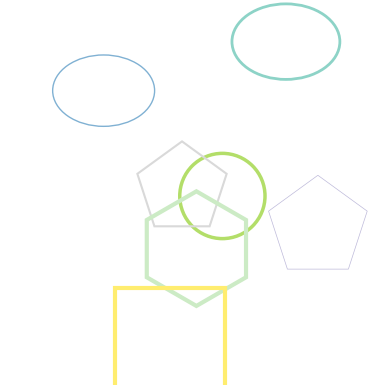[{"shape": "oval", "thickness": 2, "radius": 0.7, "center": [0.743, 0.892]}, {"shape": "pentagon", "thickness": 0.5, "radius": 0.67, "center": [0.826, 0.41]}, {"shape": "oval", "thickness": 1, "radius": 0.66, "center": [0.269, 0.765]}, {"shape": "circle", "thickness": 2.5, "radius": 0.55, "center": [0.578, 0.491]}, {"shape": "pentagon", "thickness": 1.5, "radius": 0.61, "center": [0.473, 0.511]}, {"shape": "hexagon", "thickness": 3, "radius": 0.74, "center": [0.51, 0.354]}, {"shape": "square", "thickness": 3, "radius": 0.71, "center": [0.442, 0.109]}]